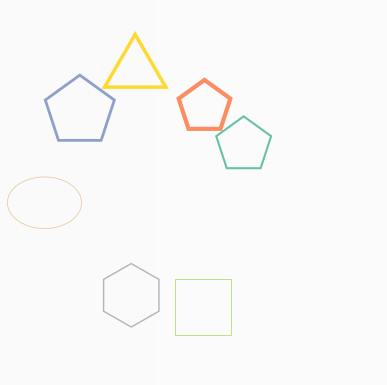[{"shape": "pentagon", "thickness": 1.5, "radius": 0.37, "center": [0.629, 0.623]}, {"shape": "pentagon", "thickness": 3, "radius": 0.35, "center": [0.528, 0.722]}, {"shape": "pentagon", "thickness": 2, "radius": 0.47, "center": [0.206, 0.711]}, {"shape": "square", "thickness": 0.5, "radius": 0.36, "center": [0.524, 0.204]}, {"shape": "triangle", "thickness": 2.5, "radius": 0.46, "center": [0.349, 0.819]}, {"shape": "oval", "thickness": 0.5, "radius": 0.48, "center": [0.115, 0.473]}, {"shape": "hexagon", "thickness": 1, "radius": 0.41, "center": [0.339, 0.233]}]